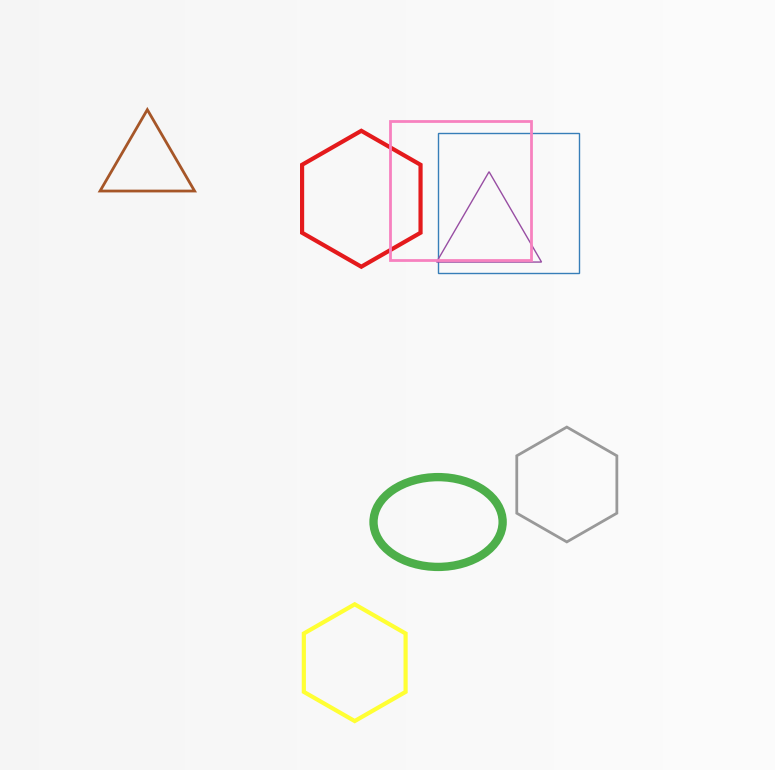[{"shape": "hexagon", "thickness": 1.5, "radius": 0.44, "center": [0.466, 0.742]}, {"shape": "square", "thickness": 0.5, "radius": 0.46, "center": [0.656, 0.737]}, {"shape": "oval", "thickness": 3, "radius": 0.42, "center": [0.565, 0.322]}, {"shape": "triangle", "thickness": 0.5, "radius": 0.39, "center": [0.631, 0.699]}, {"shape": "hexagon", "thickness": 1.5, "radius": 0.38, "center": [0.458, 0.139]}, {"shape": "triangle", "thickness": 1, "radius": 0.35, "center": [0.19, 0.787]}, {"shape": "square", "thickness": 1, "radius": 0.45, "center": [0.594, 0.752]}, {"shape": "hexagon", "thickness": 1, "radius": 0.37, "center": [0.731, 0.371]}]